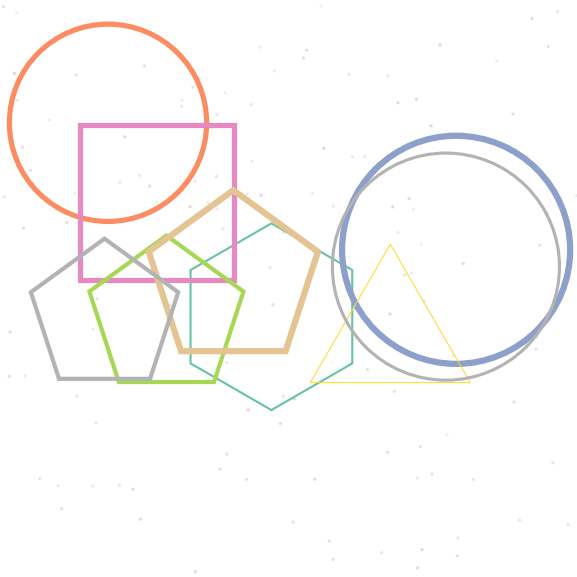[{"shape": "hexagon", "thickness": 1, "radius": 0.81, "center": [0.47, 0.451]}, {"shape": "circle", "thickness": 2.5, "radius": 0.85, "center": [0.187, 0.787]}, {"shape": "circle", "thickness": 3, "radius": 0.99, "center": [0.79, 0.567]}, {"shape": "square", "thickness": 2.5, "radius": 0.67, "center": [0.272, 0.648]}, {"shape": "pentagon", "thickness": 2, "radius": 0.7, "center": [0.288, 0.451]}, {"shape": "triangle", "thickness": 0.5, "radius": 0.8, "center": [0.676, 0.417]}, {"shape": "pentagon", "thickness": 3, "radius": 0.77, "center": [0.404, 0.516]}, {"shape": "pentagon", "thickness": 2, "radius": 0.67, "center": [0.181, 0.452]}, {"shape": "circle", "thickness": 1.5, "radius": 0.98, "center": [0.772, 0.537]}]